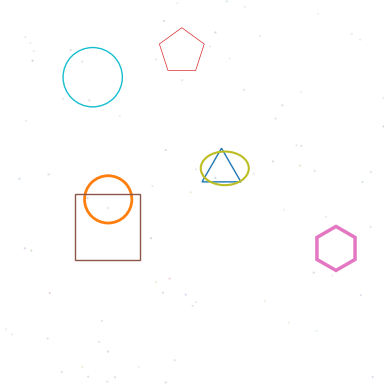[{"shape": "triangle", "thickness": 1, "radius": 0.29, "center": [0.575, 0.557]}, {"shape": "circle", "thickness": 2, "radius": 0.31, "center": [0.281, 0.482]}, {"shape": "pentagon", "thickness": 0.5, "radius": 0.31, "center": [0.472, 0.867]}, {"shape": "square", "thickness": 1, "radius": 0.43, "center": [0.279, 0.41]}, {"shape": "hexagon", "thickness": 2.5, "radius": 0.29, "center": [0.873, 0.355]}, {"shape": "oval", "thickness": 1.5, "radius": 0.31, "center": [0.584, 0.563]}, {"shape": "circle", "thickness": 1, "radius": 0.39, "center": [0.241, 0.799]}]